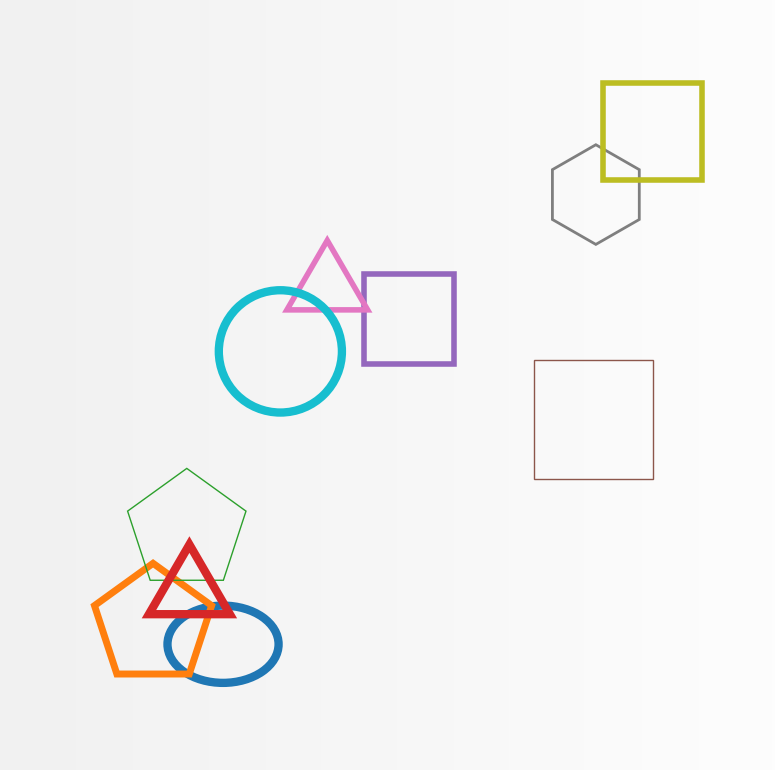[{"shape": "oval", "thickness": 3, "radius": 0.36, "center": [0.288, 0.163]}, {"shape": "pentagon", "thickness": 2.5, "radius": 0.4, "center": [0.197, 0.189]}, {"shape": "pentagon", "thickness": 0.5, "radius": 0.4, "center": [0.241, 0.311]}, {"shape": "triangle", "thickness": 3, "radius": 0.3, "center": [0.244, 0.232]}, {"shape": "square", "thickness": 2, "radius": 0.29, "center": [0.528, 0.586]}, {"shape": "square", "thickness": 0.5, "radius": 0.38, "center": [0.766, 0.455]}, {"shape": "triangle", "thickness": 2, "radius": 0.3, "center": [0.422, 0.628]}, {"shape": "hexagon", "thickness": 1, "radius": 0.32, "center": [0.769, 0.747]}, {"shape": "square", "thickness": 2, "radius": 0.32, "center": [0.842, 0.829]}, {"shape": "circle", "thickness": 3, "radius": 0.4, "center": [0.362, 0.544]}]